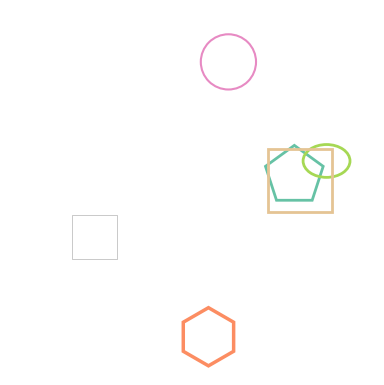[{"shape": "pentagon", "thickness": 2, "radius": 0.39, "center": [0.765, 0.544]}, {"shape": "hexagon", "thickness": 2.5, "radius": 0.38, "center": [0.541, 0.125]}, {"shape": "circle", "thickness": 1.5, "radius": 0.36, "center": [0.593, 0.839]}, {"shape": "oval", "thickness": 2, "radius": 0.3, "center": [0.848, 0.582]}, {"shape": "square", "thickness": 2, "radius": 0.41, "center": [0.779, 0.531]}, {"shape": "square", "thickness": 0.5, "radius": 0.29, "center": [0.246, 0.385]}]